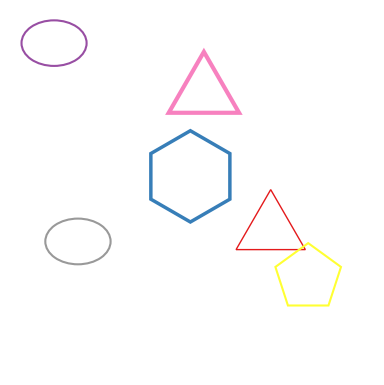[{"shape": "triangle", "thickness": 1, "radius": 0.52, "center": [0.703, 0.404]}, {"shape": "hexagon", "thickness": 2.5, "radius": 0.59, "center": [0.494, 0.542]}, {"shape": "oval", "thickness": 1.5, "radius": 0.42, "center": [0.14, 0.888]}, {"shape": "pentagon", "thickness": 1.5, "radius": 0.45, "center": [0.801, 0.279]}, {"shape": "triangle", "thickness": 3, "radius": 0.53, "center": [0.53, 0.76]}, {"shape": "oval", "thickness": 1.5, "radius": 0.42, "center": [0.202, 0.373]}]